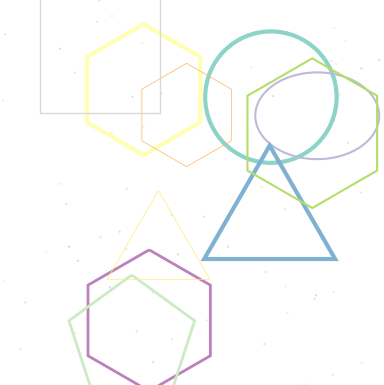[{"shape": "circle", "thickness": 3, "radius": 0.85, "center": [0.704, 0.748]}, {"shape": "hexagon", "thickness": 3, "radius": 0.85, "center": [0.373, 0.767]}, {"shape": "oval", "thickness": 1.5, "radius": 0.8, "center": [0.824, 0.699]}, {"shape": "triangle", "thickness": 3, "radius": 0.98, "center": [0.7, 0.425]}, {"shape": "hexagon", "thickness": 0.5, "radius": 0.67, "center": [0.485, 0.701]}, {"shape": "hexagon", "thickness": 1.5, "radius": 0.97, "center": [0.811, 0.654]}, {"shape": "square", "thickness": 1, "radius": 0.78, "center": [0.26, 0.862]}, {"shape": "hexagon", "thickness": 2, "radius": 0.92, "center": [0.387, 0.168]}, {"shape": "pentagon", "thickness": 2, "radius": 0.86, "center": [0.342, 0.114]}, {"shape": "triangle", "thickness": 0.5, "radius": 0.77, "center": [0.412, 0.351]}]